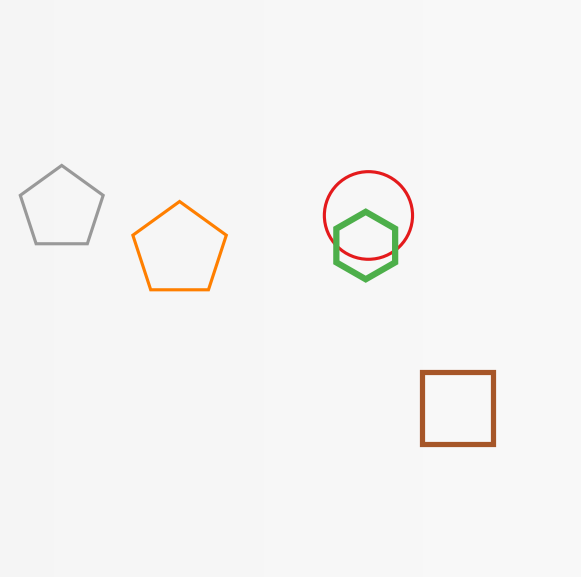[{"shape": "circle", "thickness": 1.5, "radius": 0.38, "center": [0.634, 0.626]}, {"shape": "hexagon", "thickness": 3, "radius": 0.29, "center": [0.629, 0.574]}, {"shape": "pentagon", "thickness": 1.5, "radius": 0.42, "center": [0.309, 0.566]}, {"shape": "square", "thickness": 2.5, "radius": 0.31, "center": [0.787, 0.292]}, {"shape": "pentagon", "thickness": 1.5, "radius": 0.37, "center": [0.106, 0.638]}]